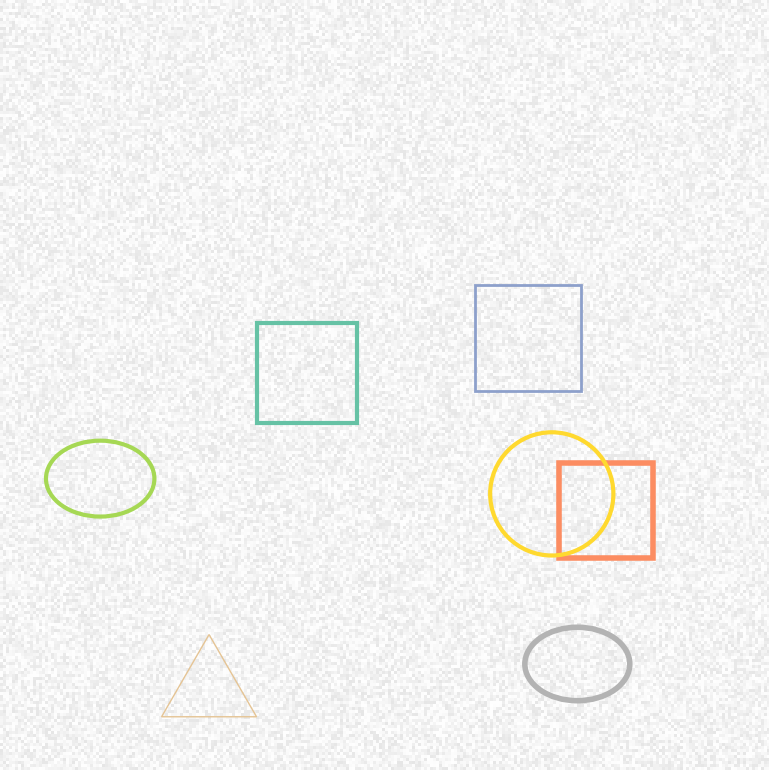[{"shape": "square", "thickness": 1.5, "radius": 0.33, "center": [0.399, 0.515]}, {"shape": "square", "thickness": 2, "radius": 0.31, "center": [0.787, 0.337]}, {"shape": "square", "thickness": 1, "radius": 0.34, "center": [0.685, 0.561]}, {"shape": "oval", "thickness": 1.5, "radius": 0.35, "center": [0.13, 0.378]}, {"shape": "circle", "thickness": 1.5, "radius": 0.4, "center": [0.717, 0.359]}, {"shape": "triangle", "thickness": 0.5, "radius": 0.36, "center": [0.271, 0.105]}, {"shape": "oval", "thickness": 2, "radius": 0.34, "center": [0.75, 0.138]}]